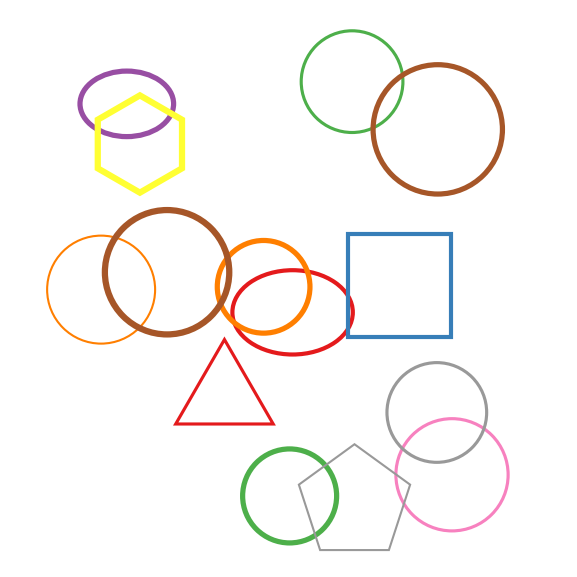[{"shape": "triangle", "thickness": 1.5, "radius": 0.49, "center": [0.389, 0.314]}, {"shape": "oval", "thickness": 2, "radius": 0.52, "center": [0.507, 0.458]}, {"shape": "square", "thickness": 2, "radius": 0.45, "center": [0.692, 0.505]}, {"shape": "circle", "thickness": 1.5, "radius": 0.44, "center": [0.61, 0.858]}, {"shape": "circle", "thickness": 2.5, "radius": 0.41, "center": [0.502, 0.14]}, {"shape": "oval", "thickness": 2.5, "radius": 0.41, "center": [0.22, 0.819]}, {"shape": "circle", "thickness": 2.5, "radius": 0.4, "center": [0.456, 0.503]}, {"shape": "circle", "thickness": 1, "radius": 0.47, "center": [0.175, 0.498]}, {"shape": "hexagon", "thickness": 3, "radius": 0.42, "center": [0.242, 0.75]}, {"shape": "circle", "thickness": 3, "radius": 0.54, "center": [0.289, 0.528]}, {"shape": "circle", "thickness": 2.5, "radius": 0.56, "center": [0.758, 0.775]}, {"shape": "circle", "thickness": 1.5, "radius": 0.49, "center": [0.783, 0.177]}, {"shape": "circle", "thickness": 1.5, "radius": 0.43, "center": [0.756, 0.285]}, {"shape": "pentagon", "thickness": 1, "radius": 0.51, "center": [0.614, 0.129]}]